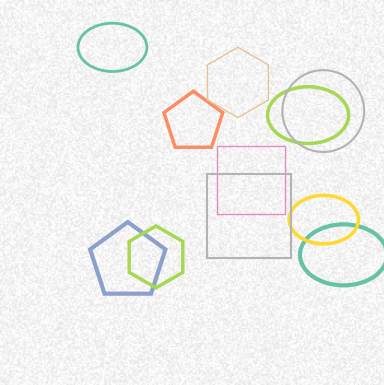[{"shape": "oval", "thickness": 2, "radius": 0.45, "center": [0.292, 0.877]}, {"shape": "oval", "thickness": 3, "radius": 0.57, "center": [0.892, 0.338]}, {"shape": "pentagon", "thickness": 2.5, "radius": 0.4, "center": [0.502, 0.683]}, {"shape": "pentagon", "thickness": 3, "radius": 0.51, "center": [0.332, 0.32]}, {"shape": "square", "thickness": 1, "radius": 0.44, "center": [0.652, 0.533]}, {"shape": "oval", "thickness": 2.5, "radius": 0.53, "center": [0.8, 0.701]}, {"shape": "hexagon", "thickness": 2.5, "radius": 0.4, "center": [0.405, 0.333]}, {"shape": "oval", "thickness": 2.5, "radius": 0.45, "center": [0.841, 0.43]}, {"shape": "hexagon", "thickness": 1, "radius": 0.46, "center": [0.618, 0.786]}, {"shape": "circle", "thickness": 1.5, "radius": 0.53, "center": [0.84, 0.712]}, {"shape": "square", "thickness": 1.5, "radius": 0.55, "center": [0.647, 0.439]}]